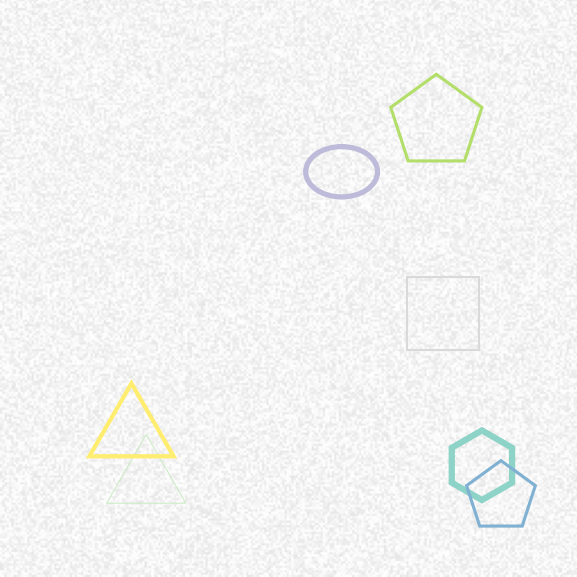[{"shape": "hexagon", "thickness": 3, "radius": 0.3, "center": [0.835, 0.194]}, {"shape": "oval", "thickness": 2.5, "radius": 0.31, "center": [0.592, 0.702]}, {"shape": "pentagon", "thickness": 1.5, "radius": 0.31, "center": [0.867, 0.139]}, {"shape": "pentagon", "thickness": 1.5, "radius": 0.41, "center": [0.756, 0.788]}, {"shape": "square", "thickness": 1, "radius": 0.31, "center": [0.767, 0.456]}, {"shape": "triangle", "thickness": 0.5, "radius": 0.4, "center": [0.253, 0.167]}, {"shape": "triangle", "thickness": 2, "radius": 0.42, "center": [0.228, 0.251]}]